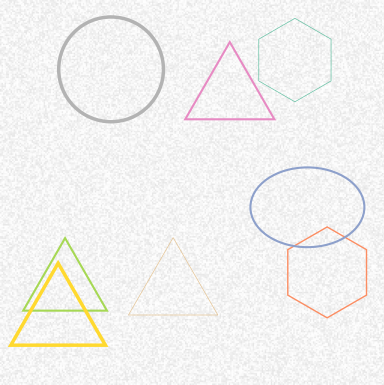[{"shape": "hexagon", "thickness": 0.5, "radius": 0.54, "center": [0.766, 0.844]}, {"shape": "hexagon", "thickness": 1, "radius": 0.59, "center": [0.85, 0.292]}, {"shape": "oval", "thickness": 1.5, "radius": 0.74, "center": [0.798, 0.462]}, {"shape": "triangle", "thickness": 1.5, "radius": 0.67, "center": [0.597, 0.757]}, {"shape": "triangle", "thickness": 1.5, "radius": 0.63, "center": [0.169, 0.256]}, {"shape": "triangle", "thickness": 2.5, "radius": 0.71, "center": [0.151, 0.174]}, {"shape": "triangle", "thickness": 0.5, "radius": 0.67, "center": [0.45, 0.249]}, {"shape": "circle", "thickness": 2.5, "radius": 0.68, "center": [0.289, 0.82]}]